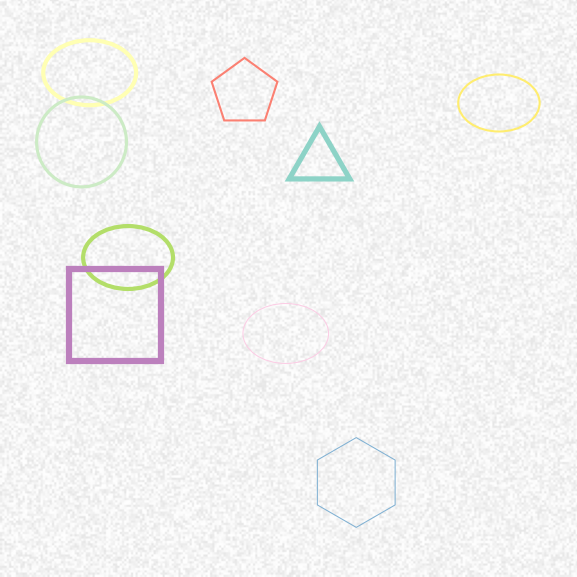[{"shape": "triangle", "thickness": 2.5, "radius": 0.3, "center": [0.553, 0.72]}, {"shape": "oval", "thickness": 2, "radius": 0.4, "center": [0.155, 0.873]}, {"shape": "pentagon", "thickness": 1, "radius": 0.3, "center": [0.423, 0.839]}, {"shape": "hexagon", "thickness": 0.5, "radius": 0.39, "center": [0.617, 0.164]}, {"shape": "oval", "thickness": 2, "radius": 0.39, "center": [0.222, 0.553]}, {"shape": "oval", "thickness": 0.5, "radius": 0.37, "center": [0.495, 0.422]}, {"shape": "square", "thickness": 3, "radius": 0.4, "center": [0.198, 0.454]}, {"shape": "circle", "thickness": 1.5, "radius": 0.39, "center": [0.141, 0.753]}, {"shape": "oval", "thickness": 1, "radius": 0.35, "center": [0.864, 0.821]}]